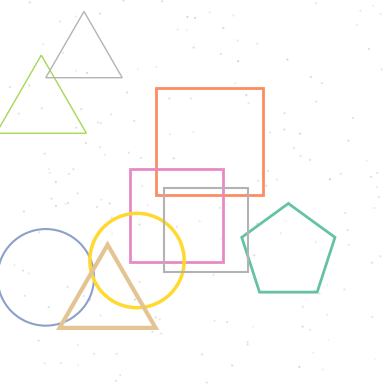[{"shape": "pentagon", "thickness": 2, "radius": 0.64, "center": [0.749, 0.344]}, {"shape": "square", "thickness": 2, "radius": 0.69, "center": [0.544, 0.633]}, {"shape": "circle", "thickness": 1.5, "radius": 0.63, "center": [0.119, 0.28]}, {"shape": "square", "thickness": 2, "radius": 0.61, "center": [0.458, 0.441]}, {"shape": "triangle", "thickness": 1, "radius": 0.68, "center": [0.107, 0.721]}, {"shape": "circle", "thickness": 2.5, "radius": 0.61, "center": [0.356, 0.323]}, {"shape": "triangle", "thickness": 3, "radius": 0.72, "center": [0.279, 0.22]}, {"shape": "square", "thickness": 1.5, "radius": 0.55, "center": [0.536, 0.401]}, {"shape": "triangle", "thickness": 1, "radius": 0.57, "center": [0.218, 0.856]}]